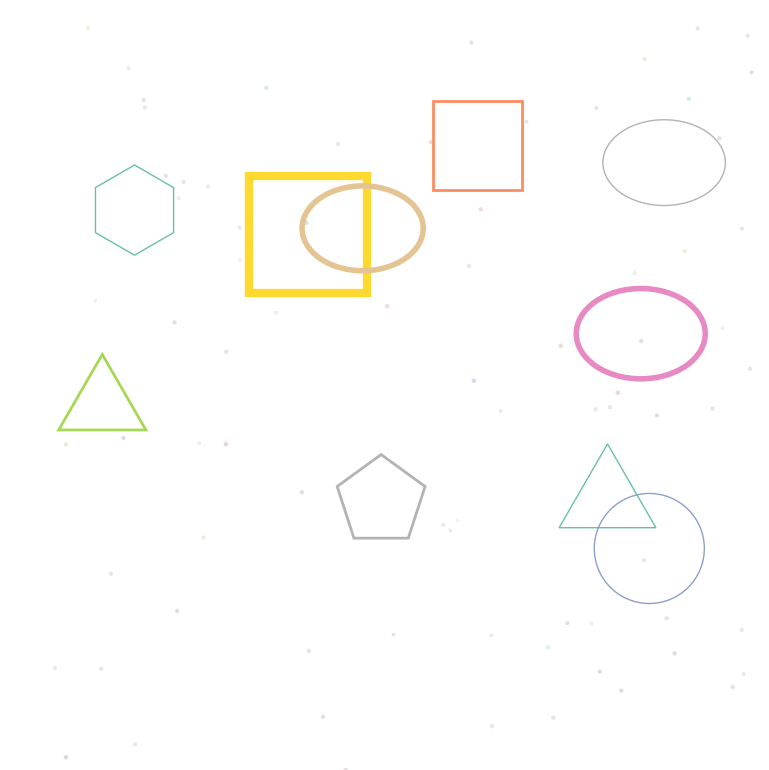[{"shape": "triangle", "thickness": 0.5, "radius": 0.36, "center": [0.789, 0.351]}, {"shape": "hexagon", "thickness": 0.5, "radius": 0.29, "center": [0.175, 0.727]}, {"shape": "square", "thickness": 1, "radius": 0.29, "center": [0.62, 0.811]}, {"shape": "circle", "thickness": 0.5, "radius": 0.36, "center": [0.843, 0.288]}, {"shape": "oval", "thickness": 2, "radius": 0.42, "center": [0.832, 0.567]}, {"shape": "triangle", "thickness": 1, "radius": 0.33, "center": [0.133, 0.474]}, {"shape": "square", "thickness": 3, "radius": 0.38, "center": [0.4, 0.695]}, {"shape": "oval", "thickness": 2, "radius": 0.39, "center": [0.471, 0.703]}, {"shape": "oval", "thickness": 0.5, "radius": 0.4, "center": [0.863, 0.789]}, {"shape": "pentagon", "thickness": 1, "radius": 0.3, "center": [0.495, 0.35]}]